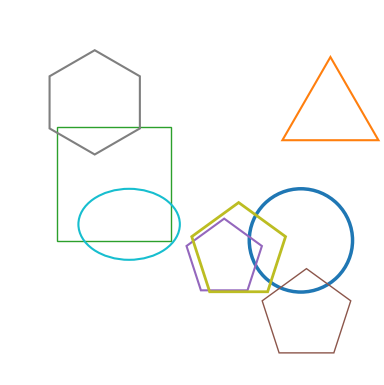[{"shape": "circle", "thickness": 2.5, "radius": 0.67, "center": [0.782, 0.376]}, {"shape": "triangle", "thickness": 1.5, "radius": 0.72, "center": [0.858, 0.708]}, {"shape": "square", "thickness": 1, "radius": 0.74, "center": [0.296, 0.521]}, {"shape": "pentagon", "thickness": 1.5, "radius": 0.51, "center": [0.582, 0.329]}, {"shape": "pentagon", "thickness": 1, "radius": 0.6, "center": [0.796, 0.181]}, {"shape": "hexagon", "thickness": 1.5, "radius": 0.68, "center": [0.246, 0.734]}, {"shape": "pentagon", "thickness": 2, "radius": 0.64, "center": [0.62, 0.346]}, {"shape": "oval", "thickness": 1.5, "radius": 0.66, "center": [0.335, 0.417]}]